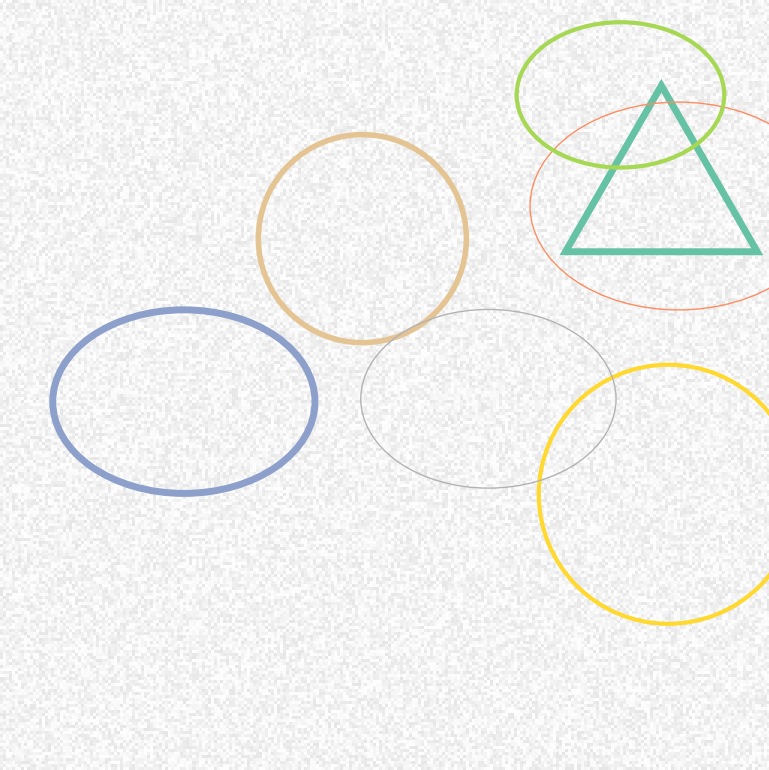[{"shape": "triangle", "thickness": 2.5, "radius": 0.72, "center": [0.859, 0.745]}, {"shape": "oval", "thickness": 0.5, "radius": 0.96, "center": [0.881, 0.732]}, {"shape": "oval", "thickness": 2.5, "radius": 0.85, "center": [0.239, 0.478]}, {"shape": "oval", "thickness": 1.5, "radius": 0.67, "center": [0.806, 0.877]}, {"shape": "circle", "thickness": 1.5, "radius": 0.84, "center": [0.868, 0.358]}, {"shape": "circle", "thickness": 2, "radius": 0.68, "center": [0.471, 0.69]}, {"shape": "oval", "thickness": 0.5, "radius": 0.83, "center": [0.634, 0.482]}]